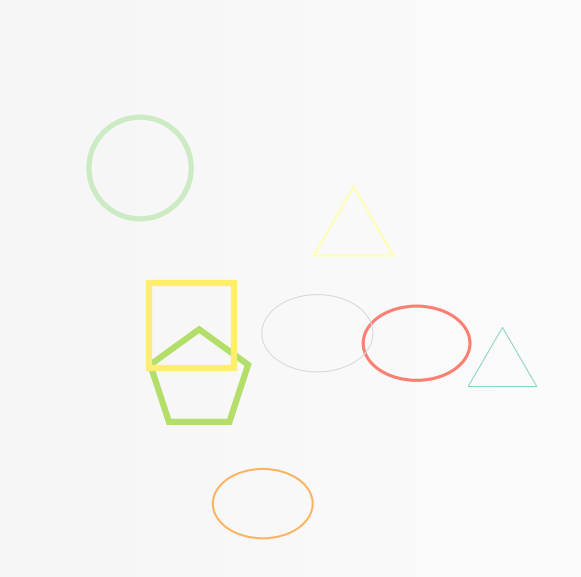[{"shape": "triangle", "thickness": 0.5, "radius": 0.34, "center": [0.865, 0.364]}, {"shape": "triangle", "thickness": 1, "radius": 0.4, "center": [0.608, 0.596]}, {"shape": "oval", "thickness": 1.5, "radius": 0.46, "center": [0.717, 0.405]}, {"shape": "oval", "thickness": 1, "radius": 0.43, "center": [0.452, 0.127]}, {"shape": "pentagon", "thickness": 3, "radius": 0.44, "center": [0.343, 0.34]}, {"shape": "oval", "thickness": 0.5, "radius": 0.48, "center": [0.546, 0.422]}, {"shape": "circle", "thickness": 2.5, "radius": 0.44, "center": [0.241, 0.708]}, {"shape": "square", "thickness": 3, "radius": 0.37, "center": [0.329, 0.435]}]